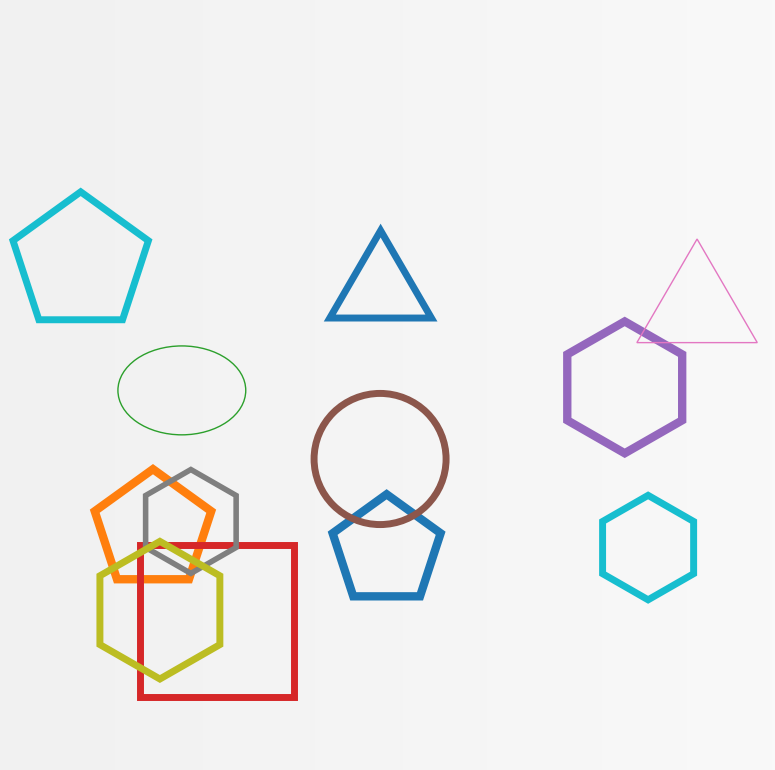[{"shape": "pentagon", "thickness": 3, "radius": 0.37, "center": [0.499, 0.285]}, {"shape": "triangle", "thickness": 2.5, "radius": 0.38, "center": [0.491, 0.625]}, {"shape": "pentagon", "thickness": 3, "radius": 0.4, "center": [0.197, 0.312]}, {"shape": "oval", "thickness": 0.5, "radius": 0.41, "center": [0.235, 0.493]}, {"shape": "square", "thickness": 2.5, "radius": 0.5, "center": [0.28, 0.193]}, {"shape": "hexagon", "thickness": 3, "radius": 0.43, "center": [0.806, 0.497]}, {"shape": "circle", "thickness": 2.5, "radius": 0.43, "center": [0.49, 0.404]}, {"shape": "triangle", "thickness": 0.5, "radius": 0.45, "center": [0.899, 0.6]}, {"shape": "hexagon", "thickness": 2, "radius": 0.34, "center": [0.246, 0.323]}, {"shape": "hexagon", "thickness": 2.5, "radius": 0.45, "center": [0.206, 0.208]}, {"shape": "hexagon", "thickness": 2.5, "radius": 0.34, "center": [0.836, 0.289]}, {"shape": "pentagon", "thickness": 2.5, "radius": 0.46, "center": [0.104, 0.659]}]